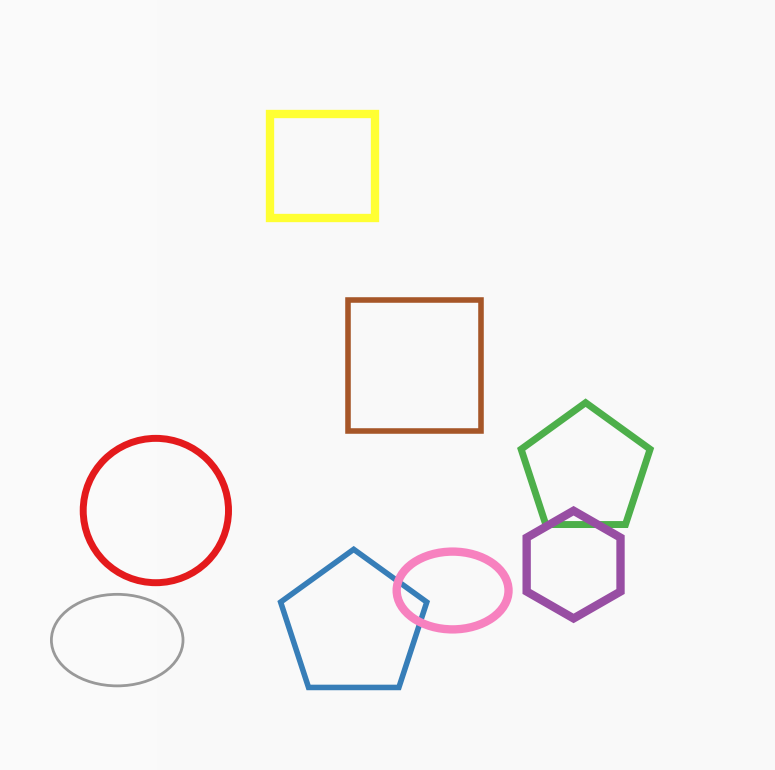[{"shape": "circle", "thickness": 2.5, "radius": 0.47, "center": [0.201, 0.337]}, {"shape": "pentagon", "thickness": 2, "radius": 0.5, "center": [0.456, 0.187]}, {"shape": "pentagon", "thickness": 2.5, "radius": 0.44, "center": [0.756, 0.39]}, {"shape": "hexagon", "thickness": 3, "radius": 0.35, "center": [0.74, 0.267]}, {"shape": "square", "thickness": 3, "radius": 0.34, "center": [0.416, 0.784]}, {"shape": "square", "thickness": 2, "radius": 0.43, "center": [0.535, 0.526]}, {"shape": "oval", "thickness": 3, "radius": 0.36, "center": [0.584, 0.233]}, {"shape": "oval", "thickness": 1, "radius": 0.42, "center": [0.151, 0.169]}]